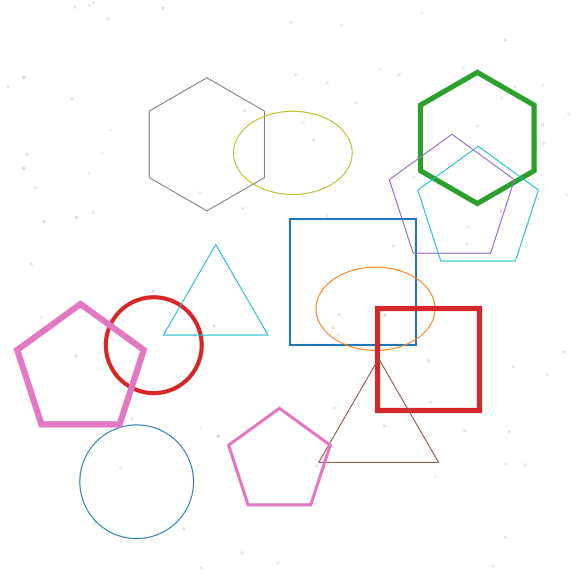[{"shape": "circle", "thickness": 0.5, "radius": 0.49, "center": [0.237, 0.165]}, {"shape": "square", "thickness": 1, "radius": 0.54, "center": [0.611, 0.511]}, {"shape": "oval", "thickness": 0.5, "radius": 0.52, "center": [0.65, 0.464]}, {"shape": "hexagon", "thickness": 2.5, "radius": 0.57, "center": [0.827, 0.76]}, {"shape": "circle", "thickness": 2, "radius": 0.42, "center": [0.266, 0.401]}, {"shape": "square", "thickness": 2.5, "radius": 0.44, "center": [0.741, 0.378]}, {"shape": "pentagon", "thickness": 0.5, "radius": 0.57, "center": [0.782, 0.653]}, {"shape": "triangle", "thickness": 0.5, "radius": 0.6, "center": [0.656, 0.258]}, {"shape": "pentagon", "thickness": 3, "radius": 0.58, "center": [0.139, 0.358]}, {"shape": "pentagon", "thickness": 1.5, "radius": 0.46, "center": [0.484, 0.2]}, {"shape": "hexagon", "thickness": 0.5, "radius": 0.58, "center": [0.358, 0.749]}, {"shape": "oval", "thickness": 0.5, "radius": 0.51, "center": [0.507, 0.734]}, {"shape": "pentagon", "thickness": 0.5, "radius": 0.55, "center": [0.828, 0.636]}, {"shape": "triangle", "thickness": 0.5, "radius": 0.52, "center": [0.373, 0.471]}]